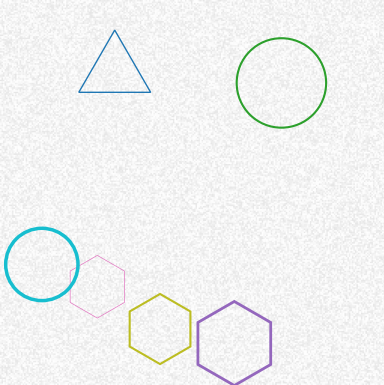[{"shape": "triangle", "thickness": 1, "radius": 0.54, "center": [0.298, 0.814]}, {"shape": "circle", "thickness": 1.5, "radius": 0.58, "center": [0.731, 0.785]}, {"shape": "hexagon", "thickness": 2, "radius": 0.55, "center": [0.609, 0.108]}, {"shape": "hexagon", "thickness": 0.5, "radius": 0.41, "center": [0.253, 0.255]}, {"shape": "hexagon", "thickness": 1.5, "radius": 0.46, "center": [0.416, 0.145]}, {"shape": "circle", "thickness": 2.5, "radius": 0.47, "center": [0.109, 0.313]}]